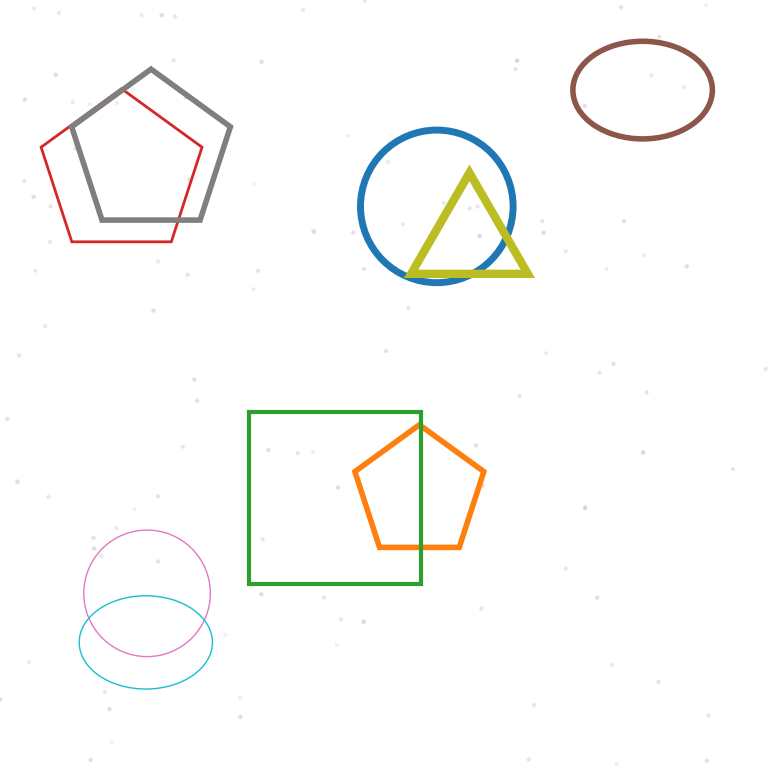[{"shape": "circle", "thickness": 2.5, "radius": 0.5, "center": [0.567, 0.732]}, {"shape": "pentagon", "thickness": 2, "radius": 0.44, "center": [0.545, 0.36]}, {"shape": "square", "thickness": 1.5, "radius": 0.56, "center": [0.435, 0.354]}, {"shape": "pentagon", "thickness": 1, "radius": 0.55, "center": [0.158, 0.775]}, {"shape": "oval", "thickness": 2, "radius": 0.45, "center": [0.835, 0.883]}, {"shape": "circle", "thickness": 0.5, "radius": 0.41, "center": [0.191, 0.229]}, {"shape": "pentagon", "thickness": 2, "radius": 0.54, "center": [0.196, 0.802]}, {"shape": "triangle", "thickness": 3, "radius": 0.44, "center": [0.61, 0.688]}, {"shape": "oval", "thickness": 0.5, "radius": 0.43, "center": [0.189, 0.166]}]